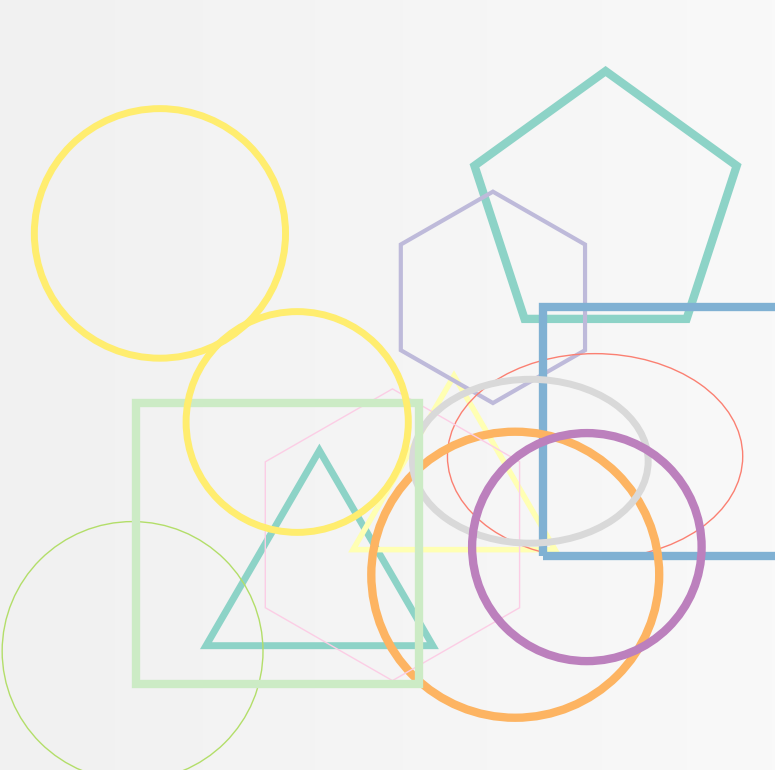[{"shape": "triangle", "thickness": 2.5, "radius": 0.84, "center": [0.412, 0.246]}, {"shape": "pentagon", "thickness": 3, "radius": 0.89, "center": [0.781, 0.73]}, {"shape": "triangle", "thickness": 2, "radius": 0.75, "center": [0.586, 0.361]}, {"shape": "hexagon", "thickness": 1.5, "radius": 0.69, "center": [0.636, 0.614]}, {"shape": "oval", "thickness": 0.5, "radius": 0.95, "center": [0.768, 0.407]}, {"shape": "square", "thickness": 3, "radius": 0.81, "center": [0.862, 0.44]}, {"shape": "circle", "thickness": 3, "radius": 0.93, "center": [0.665, 0.254]}, {"shape": "circle", "thickness": 0.5, "radius": 0.84, "center": [0.171, 0.154]}, {"shape": "hexagon", "thickness": 0.5, "radius": 0.95, "center": [0.506, 0.306]}, {"shape": "oval", "thickness": 2.5, "radius": 0.76, "center": [0.684, 0.401]}, {"shape": "circle", "thickness": 3, "radius": 0.74, "center": [0.757, 0.289]}, {"shape": "square", "thickness": 3, "radius": 0.91, "center": [0.358, 0.294]}, {"shape": "circle", "thickness": 2.5, "radius": 0.81, "center": [0.206, 0.697]}, {"shape": "circle", "thickness": 2.5, "radius": 0.72, "center": [0.383, 0.452]}]